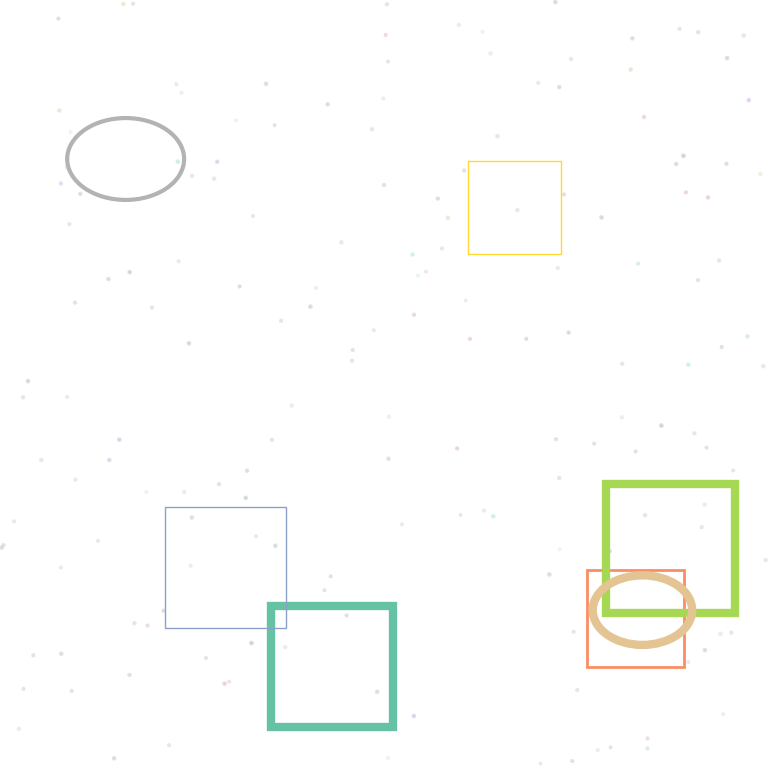[{"shape": "square", "thickness": 3, "radius": 0.4, "center": [0.431, 0.134]}, {"shape": "square", "thickness": 1, "radius": 0.31, "center": [0.825, 0.197]}, {"shape": "square", "thickness": 0.5, "radius": 0.39, "center": [0.292, 0.263]}, {"shape": "square", "thickness": 3, "radius": 0.42, "center": [0.871, 0.288]}, {"shape": "square", "thickness": 0.5, "radius": 0.3, "center": [0.668, 0.731]}, {"shape": "oval", "thickness": 3, "radius": 0.32, "center": [0.834, 0.208]}, {"shape": "oval", "thickness": 1.5, "radius": 0.38, "center": [0.163, 0.794]}]